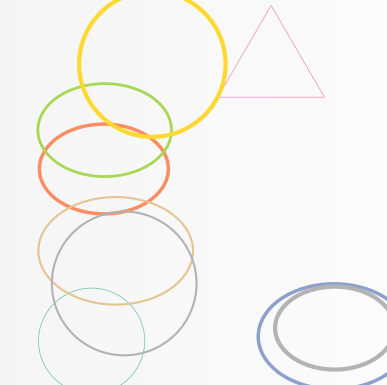[{"shape": "circle", "thickness": 0.5, "radius": 0.69, "center": [0.236, 0.115]}, {"shape": "oval", "thickness": 2.5, "radius": 0.83, "center": [0.268, 0.561]}, {"shape": "oval", "thickness": 2.5, "radius": 0.98, "center": [0.862, 0.126]}, {"shape": "triangle", "thickness": 0.5, "radius": 0.79, "center": [0.7, 0.827]}, {"shape": "oval", "thickness": 2, "radius": 0.86, "center": [0.27, 0.662]}, {"shape": "circle", "thickness": 3, "radius": 0.94, "center": [0.393, 0.834]}, {"shape": "oval", "thickness": 1.5, "radius": 1.0, "center": [0.299, 0.348]}, {"shape": "oval", "thickness": 3, "radius": 0.77, "center": [0.864, 0.148]}, {"shape": "circle", "thickness": 1.5, "radius": 0.93, "center": [0.321, 0.264]}]